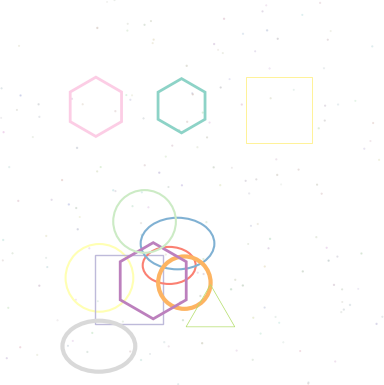[{"shape": "hexagon", "thickness": 2, "radius": 0.35, "center": [0.472, 0.725]}, {"shape": "circle", "thickness": 1.5, "radius": 0.44, "center": [0.258, 0.278]}, {"shape": "square", "thickness": 1, "radius": 0.44, "center": [0.335, 0.248]}, {"shape": "oval", "thickness": 1.5, "radius": 0.34, "center": [0.439, 0.311]}, {"shape": "oval", "thickness": 1.5, "radius": 0.48, "center": [0.461, 0.367]}, {"shape": "circle", "thickness": 3, "radius": 0.34, "center": [0.479, 0.266]}, {"shape": "triangle", "thickness": 0.5, "radius": 0.37, "center": [0.547, 0.188]}, {"shape": "hexagon", "thickness": 2, "radius": 0.38, "center": [0.249, 0.723]}, {"shape": "oval", "thickness": 3, "radius": 0.47, "center": [0.257, 0.101]}, {"shape": "hexagon", "thickness": 2, "radius": 0.49, "center": [0.398, 0.271]}, {"shape": "circle", "thickness": 1.5, "radius": 0.41, "center": [0.375, 0.425]}, {"shape": "square", "thickness": 0.5, "radius": 0.43, "center": [0.724, 0.715]}]